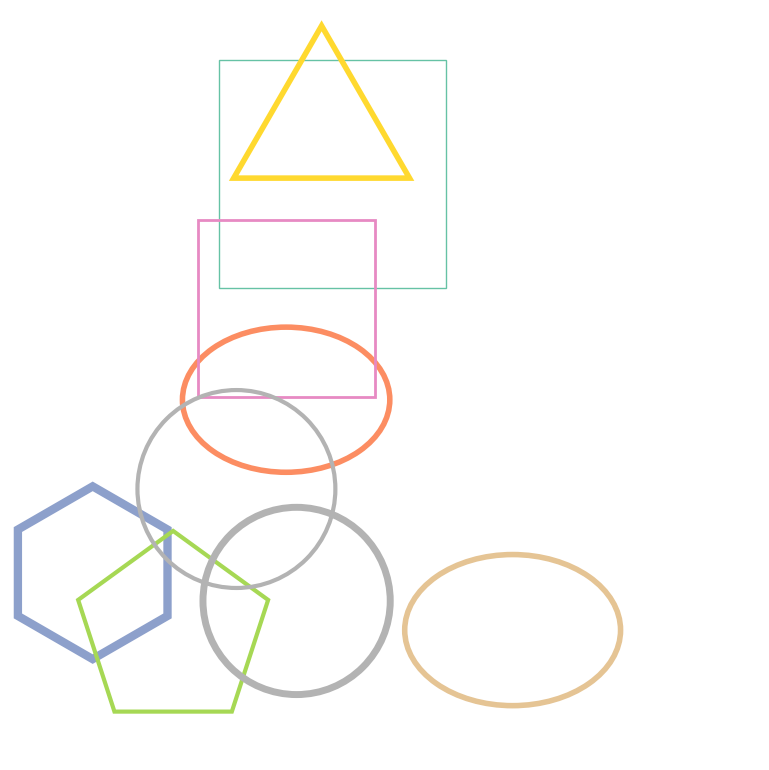[{"shape": "square", "thickness": 0.5, "radius": 0.74, "center": [0.432, 0.774]}, {"shape": "oval", "thickness": 2, "radius": 0.67, "center": [0.372, 0.481]}, {"shape": "hexagon", "thickness": 3, "radius": 0.56, "center": [0.12, 0.256]}, {"shape": "square", "thickness": 1, "radius": 0.57, "center": [0.372, 0.599]}, {"shape": "pentagon", "thickness": 1.5, "radius": 0.65, "center": [0.225, 0.181]}, {"shape": "triangle", "thickness": 2, "radius": 0.66, "center": [0.418, 0.835]}, {"shape": "oval", "thickness": 2, "radius": 0.7, "center": [0.666, 0.182]}, {"shape": "circle", "thickness": 1.5, "radius": 0.64, "center": [0.307, 0.365]}, {"shape": "circle", "thickness": 2.5, "radius": 0.61, "center": [0.385, 0.22]}]